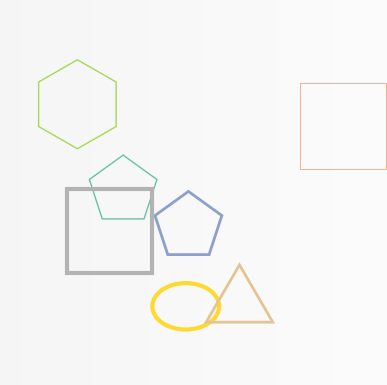[{"shape": "pentagon", "thickness": 1, "radius": 0.46, "center": [0.318, 0.505]}, {"shape": "square", "thickness": 0.5, "radius": 0.56, "center": [0.885, 0.672]}, {"shape": "pentagon", "thickness": 2, "radius": 0.45, "center": [0.486, 0.412]}, {"shape": "hexagon", "thickness": 1, "radius": 0.58, "center": [0.2, 0.729]}, {"shape": "oval", "thickness": 3, "radius": 0.43, "center": [0.479, 0.204]}, {"shape": "triangle", "thickness": 2, "radius": 0.5, "center": [0.618, 0.213]}, {"shape": "square", "thickness": 3, "radius": 0.55, "center": [0.283, 0.401]}]